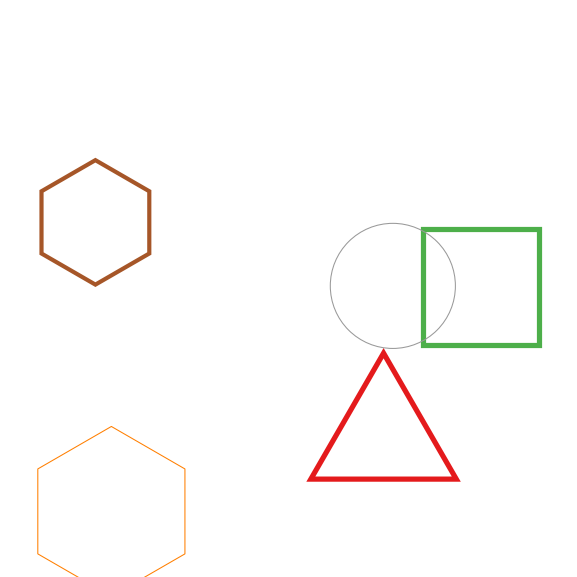[{"shape": "triangle", "thickness": 2.5, "radius": 0.73, "center": [0.664, 0.242]}, {"shape": "square", "thickness": 2.5, "radius": 0.5, "center": [0.833, 0.503]}, {"shape": "hexagon", "thickness": 0.5, "radius": 0.74, "center": [0.193, 0.114]}, {"shape": "hexagon", "thickness": 2, "radius": 0.54, "center": [0.165, 0.614]}, {"shape": "circle", "thickness": 0.5, "radius": 0.54, "center": [0.68, 0.504]}]